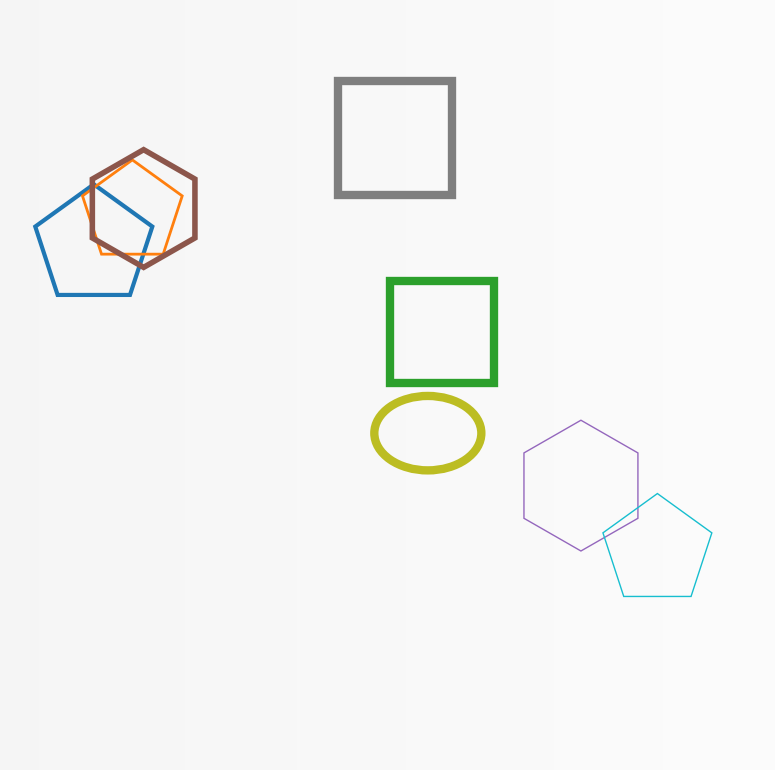[{"shape": "pentagon", "thickness": 1.5, "radius": 0.4, "center": [0.121, 0.681]}, {"shape": "pentagon", "thickness": 1, "radius": 0.34, "center": [0.171, 0.725]}, {"shape": "square", "thickness": 3, "radius": 0.33, "center": [0.57, 0.569]}, {"shape": "hexagon", "thickness": 0.5, "radius": 0.42, "center": [0.75, 0.369]}, {"shape": "hexagon", "thickness": 2, "radius": 0.38, "center": [0.185, 0.729]}, {"shape": "square", "thickness": 3, "radius": 0.37, "center": [0.51, 0.821]}, {"shape": "oval", "thickness": 3, "radius": 0.35, "center": [0.552, 0.437]}, {"shape": "pentagon", "thickness": 0.5, "radius": 0.37, "center": [0.848, 0.285]}]